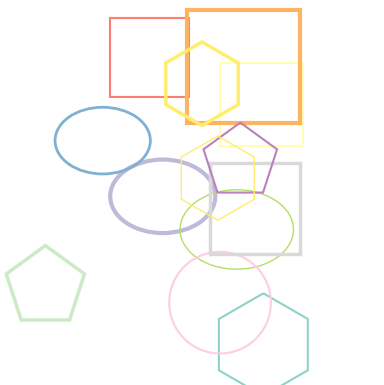[{"shape": "hexagon", "thickness": 1.5, "radius": 0.67, "center": [0.684, 0.105]}, {"shape": "square", "thickness": 1.5, "radius": 0.53, "center": [0.679, 0.729]}, {"shape": "oval", "thickness": 3, "radius": 0.68, "center": [0.423, 0.49]}, {"shape": "square", "thickness": 1.5, "radius": 0.52, "center": [0.388, 0.851]}, {"shape": "oval", "thickness": 2, "radius": 0.62, "center": [0.267, 0.635]}, {"shape": "square", "thickness": 3, "radius": 0.73, "center": [0.634, 0.826]}, {"shape": "oval", "thickness": 1, "radius": 0.74, "center": [0.615, 0.404]}, {"shape": "circle", "thickness": 1.5, "radius": 0.66, "center": [0.572, 0.214]}, {"shape": "square", "thickness": 2.5, "radius": 0.59, "center": [0.663, 0.459]}, {"shape": "pentagon", "thickness": 1.5, "radius": 0.5, "center": [0.624, 0.581]}, {"shape": "pentagon", "thickness": 2.5, "radius": 0.53, "center": [0.118, 0.255]}, {"shape": "hexagon", "thickness": 1, "radius": 0.55, "center": [0.566, 0.537]}, {"shape": "hexagon", "thickness": 2.5, "radius": 0.54, "center": [0.525, 0.782]}]